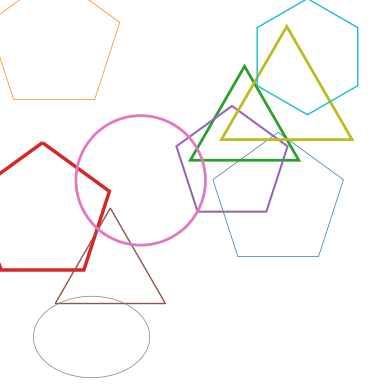[{"shape": "pentagon", "thickness": 0.5, "radius": 0.89, "center": [0.723, 0.478]}, {"shape": "pentagon", "thickness": 0.5, "radius": 0.9, "center": [0.141, 0.886]}, {"shape": "triangle", "thickness": 2, "radius": 0.81, "center": [0.635, 0.665]}, {"shape": "pentagon", "thickness": 2.5, "radius": 0.91, "center": [0.11, 0.447]}, {"shape": "pentagon", "thickness": 1.5, "radius": 0.76, "center": [0.603, 0.573]}, {"shape": "triangle", "thickness": 1, "radius": 0.83, "center": [0.287, 0.294]}, {"shape": "circle", "thickness": 2, "radius": 0.84, "center": [0.365, 0.532]}, {"shape": "oval", "thickness": 0.5, "radius": 0.76, "center": [0.238, 0.125]}, {"shape": "triangle", "thickness": 2, "radius": 0.98, "center": [0.745, 0.735]}, {"shape": "hexagon", "thickness": 1, "radius": 0.75, "center": [0.799, 0.853]}]